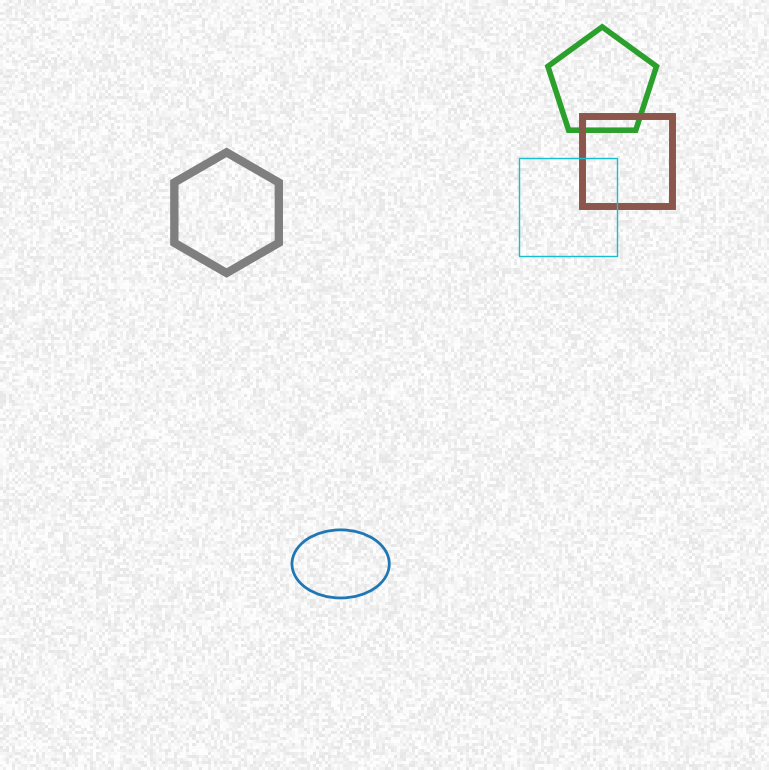[{"shape": "oval", "thickness": 1, "radius": 0.32, "center": [0.442, 0.268]}, {"shape": "pentagon", "thickness": 2, "radius": 0.37, "center": [0.782, 0.891]}, {"shape": "square", "thickness": 2.5, "radius": 0.29, "center": [0.814, 0.791]}, {"shape": "hexagon", "thickness": 3, "radius": 0.39, "center": [0.294, 0.724]}, {"shape": "square", "thickness": 0.5, "radius": 0.32, "center": [0.738, 0.731]}]